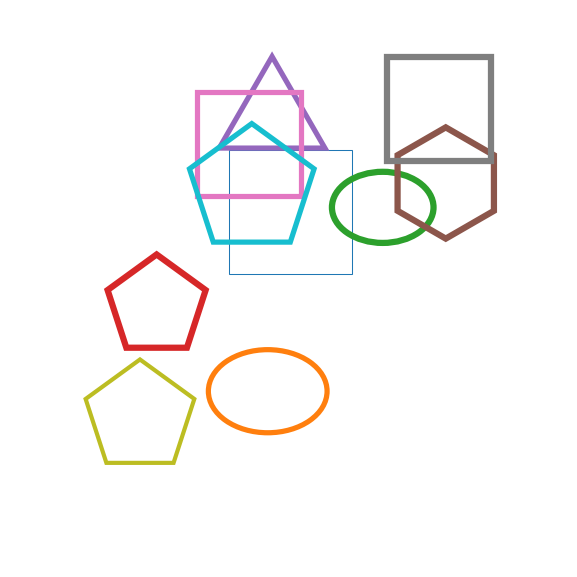[{"shape": "square", "thickness": 0.5, "radius": 0.54, "center": [0.503, 0.632]}, {"shape": "oval", "thickness": 2.5, "radius": 0.51, "center": [0.464, 0.322]}, {"shape": "oval", "thickness": 3, "radius": 0.44, "center": [0.663, 0.64]}, {"shape": "pentagon", "thickness": 3, "radius": 0.45, "center": [0.271, 0.469]}, {"shape": "triangle", "thickness": 2.5, "radius": 0.53, "center": [0.471, 0.796]}, {"shape": "hexagon", "thickness": 3, "radius": 0.48, "center": [0.772, 0.682]}, {"shape": "square", "thickness": 2.5, "radius": 0.45, "center": [0.432, 0.749]}, {"shape": "square", "thickness": 3, "radius": 0.45, "center": [0.76, 0.81]}, {"shape": "pentagon", "thickness": 2, "radius": 0.49, "center": [0.242, 0.278]}, {"shape": "pentagon", "thickness": 2.5, "radius": 0.57, "center": [0.436, 0.672]}]